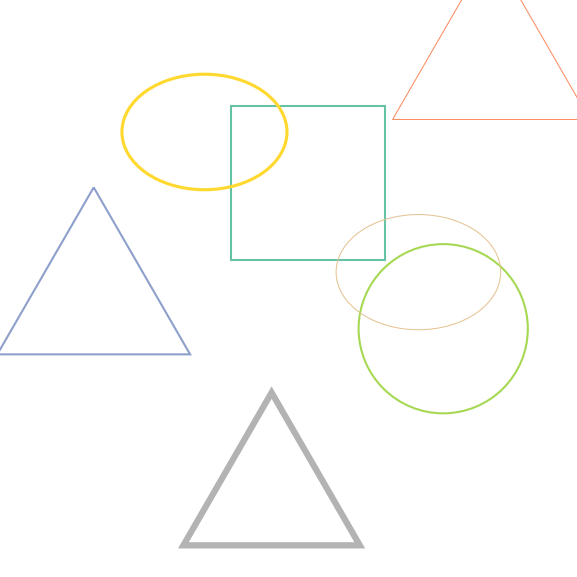[{"shape": "square", "thickness": 1, "radius": 0.67, "center": [0.534, 0.683]}, {"shape": "triangle", "thickness": 0.5, "radius": 0.99, "center": [0.851, 0.891]}, {"shape": "triangle", "thickness": 1, "radius": 0.96, "center": [0.162, 0.482]}, {"shape": "circle", "thickness": 1, "radius": 0.73, "center": [0.767, 0.43]}, {"shape": "oval", "thickness": 1.5, "radius": 0.71, "center": [0.354, 0.771]}, {"shape": "oval", "thickness": 0.5, "radius": 0.71, "center": [0.725, 0.528]}, {"shape": "triangle", "thickness": 3, "radius": 0.88, "center": [0.47, 0.143]}]